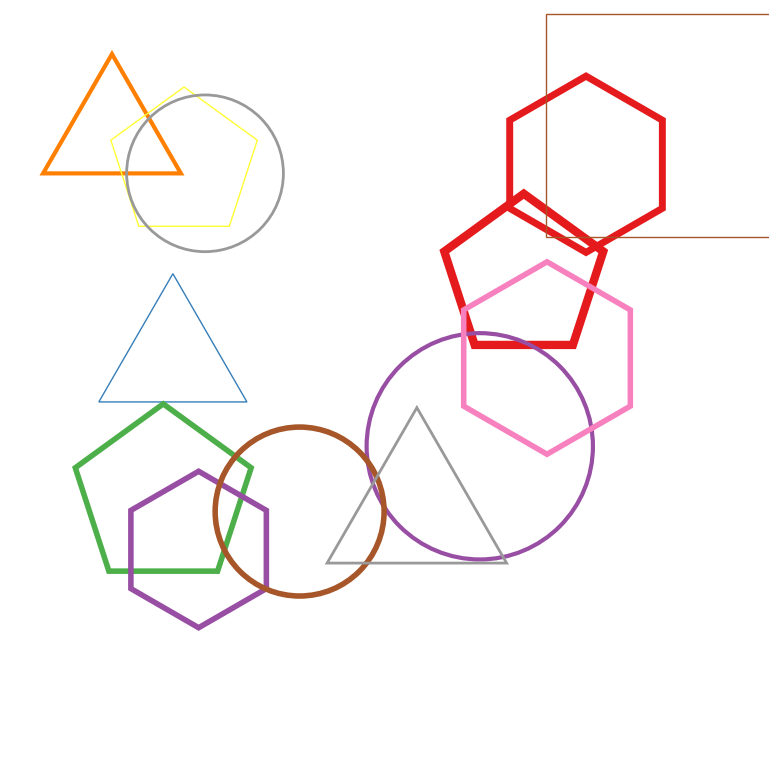[{"shape": "pentagon", "thickness": 3, "radius": 0.54, "center": [0.68, 0.64]}, {"shape": "hexagon", "thickness": 2.5, "radius": 0.57, "center": [0.761, 0.787]}, {"shape": "triangle", "thickness": 0.5, "radius": 0.56, "center": [0.225, 0.534]}, {"shape": "pentagon", "thickness": 2, "radius": 0.6, "center": [0.212, 0.355]}, {"shape": "hexagon", "thickness": 2, "radius": 0.51, "center": [0.258, 0.286]}, {"shape": "circle", "thickness": 1.5, "radius": 0.73, "center": [0.623, 0.42]}, {"shape": "triangle", "thickness": 1.5, "radius": 0.52, "center": [0.145, 0.826]}, {"shape": "pentagon", "thickness": 0.5, "radius": 0.5, "center": [0.239, 0.787]}, {"shape": "square", "thickness": 0.5, "radius": 0.72, "center": [0.855, 0.837]}, {"shape": "circle", "thickness": 2, "radius": 0.55, "center": [0.389, 0.336]}, {"shape": "hexagon", "thickness": 2, "radius": 0.62, "center": [0.71, 0.535]}, {"shape": "circle", "thickness": 1, "radius": 0.51, "center": [0.266, 0.775]}, {"shape": "triangle", "thickness": 1, "radius": 0.67, "center": [0.541, 0.336]}]